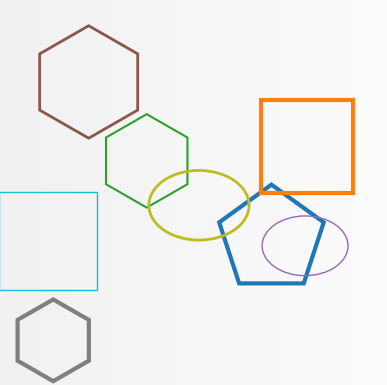[{"shape": "pentagon", "thickness": 3, "radius": 0.71, "center": [0.701, 0.379]}, {"shape": "square", "thickness": 3, "radius": 0.6, "center": [0.792, 0.62]}, {"shape": "hexagon", "thickness": 1.5, "radius": 0.61, "center": [0.379, 0.582]}, {"shape": "oval", "thickness": 1, "radius": 0.55, "center": [0.787, 0.362]}, {"shape": "hexagon", "thickness": 2, "radius": 0.73, "center": [0.229, 0.787]}, {"shape": "hexagon", "thickness": 3, "radius": 0.53, "center": [0.137, 0.116]}, {"shape": "oval", "thickness": 2, "radius": 0.65, "center": [0.513, 0.467]}, {"shape": "square", "thickness": 1, "radius": 0.63, "center": [0.124, 0.374]}]